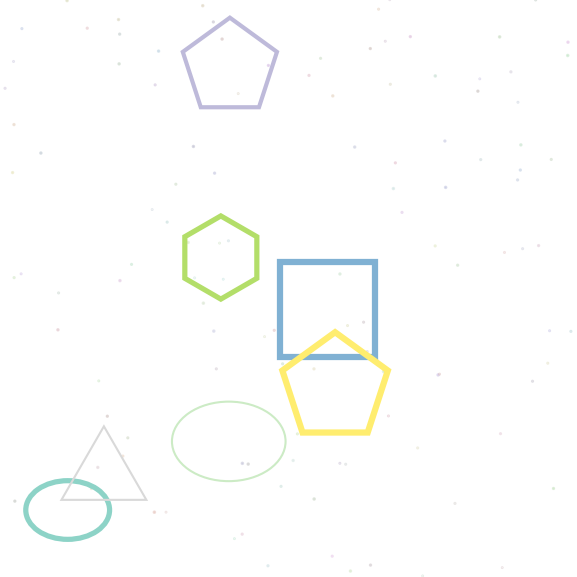[{"shape": "oval", "thickness": 2.5, "radius": 0.36, "center": [0.117, 0.116]}, {"shape": "pentagon", "thickness": 2, "radius": 0.43, "center": [0.398, 0.883]}, {"shape": "square", "thickness": 3, "radius": 0.41, "center": [0.567, 0.463]}, {"shape": "hexagon", "thickness": 2.5, "radius": 0.36, "center": [0.382, 0.553]}, {"shape": "triangle", "thickness": 1, "radius": 0.42, "center": [0.18, 0.176]}, {"shape": "oval", "thickness": 1, "radius": 0.49, "center": [0.396, 0.235]}, {"shape": "pentagon", "thickness": 3, "radius": 0.48, "center": [0.58, 0.328]}]